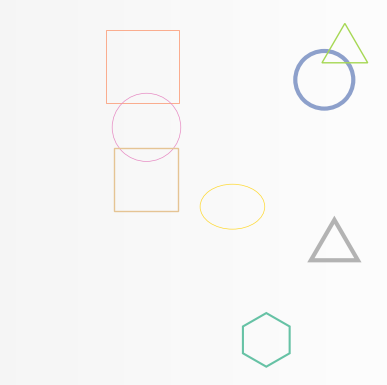[{"shape": "hexagon", "thickness": 1.5, "radius": 0.35, "center": [0.687, 0.117]}, {"shape": "square", "thickness": 0.5, "radius": 0.47, "center": [0.367, 0.828]}, {"shape": "circle", "thickness": 3, "radius": 0.37, "center": [0.837, 0.793]}, {"shape": "circle", "thickness": 0.5, "radius": 0.44, "center": [0.378, 0.669]}, {"shape": "triangle", "thickness": 1, "radius": 0.34, "center": [0.89, 0.871]}, {"shape": "oval", "thickness": 0.5, "radius": 0.42, "center": [0.6, 0.463]}, {"shape": "square", "thickness": 1, "radius": 0.41, "center": [0.376, 0.534]}, {"shape": "triangle", "thickness": 3, "radius": 0.35, "center": [0.863, 0.359]}]